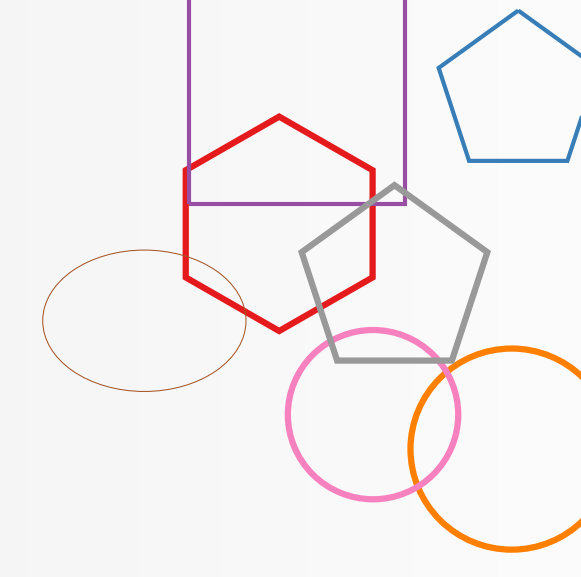[{"shape": "hexagon", "thickness": 3, "radius": 0.93, "center": [0.48, 0.612]}, {"shape": "pentagon", "thickness": 2, "radius": 0.72, "center": [0.892, 0.837]}, {"shape": "square", "thickness": 2, "radius": 0.93, "center": [0.51, 0.832]}, {"shape": "circle", "thickness": 3, "radius": 0.87, "center": [0.88, 0.221]}, {"shape": "oval", "thickness": 0.5, "radius": 0.87, "center": [0.248, 0.444]}, {"shape": "circle", "thickness": 3, "radius": 0.73, "center": [0.642, 0.281]}, {"shape": "pentagon", "thickness": 3, "radius": 0.84, "center": [0.679, 0.511]}]